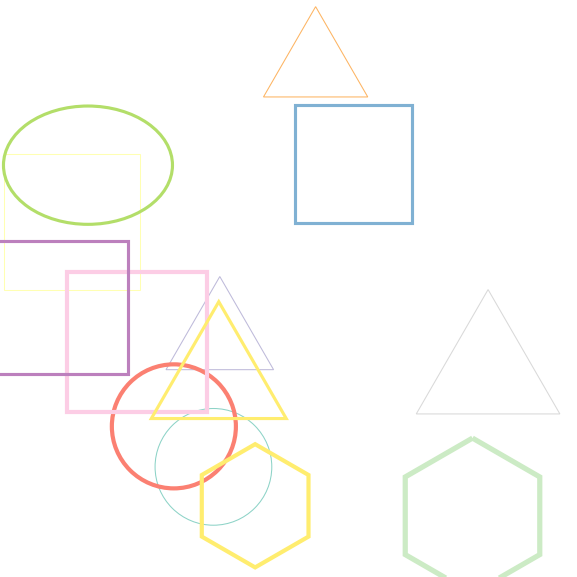[{"shape": "circle", "thickness": 0.5, "radius": 0.51, "center": [0.37, 0.191]}, {"shape": "square", "thickness": 0.5, "radius": 0.59, "center": [0.125, 0.615]}, {"shape": "triangle", "thickness": 0.5, "radius": 0.54, "center": [0.381, 0.413]}, {"shape": "circle", "thickness": 2, "radius": 0.54, "center": [0.301, 0.261]}, {"shape": "square", "thickness": 1.5, "radius": 0.51, "center": [0.611, 0.715]}, {"shape": "triangle", "thickness": 0.5, "radius": 0.52, "center": [0.547, 0.883]}, {"shape": "oval", "thickness": 1.5, "radius": 0.73, "center": [0.152, 0.713]}, {"shape": "square", "thickness": 2, "radius": 0.61, "center": [0.238, 0.406]}, {"shape": "triangle", "thickness": 0.5, "radius": 0.72, "center": [0.845, 0.354]}, {"shape": "square", "thickness": 1.5, "radius": 0.58, "center": [0.106, 0.467]}, {"shape": "hexagon", "thickness": 2.5, "radius": 0.67, "center": [0.818, 0.106]}, {"shape": "triangle", "thickness": 1.5, "radius": 0.67, "center": [0.379, 0.342]}, {"shape": "hexagon", "thickness": 2, "radius": 0.53, "center": [0.442, 0.123]}]